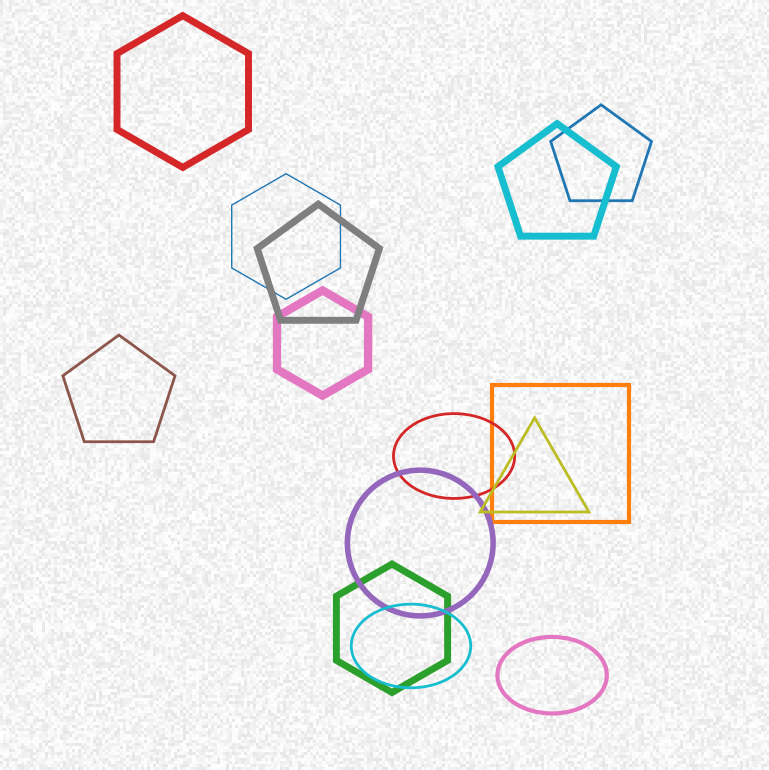[{"shape": "hexagon", "thickness": 0.5, "radius": 0.41, "center": [0.372, 0.693]}, {"shape": "pentagon", "thickness": 1, "radius": 0.34, "center": [0.781, 0.795]}, {"shape": "square", "thickness": 1.5, "radius": 0.44, "center": [0.728, 0.411]}, {"shape": "hexagon", "thickness": 2.5, "radius": 0.42, "center": [0.509, 0.184]}, {"shape": "hexagon", "thickness": 2.5, "radius": 0.49, "center": [0.237, 0.881]}, {"shape": "oval", "thickness": 1, "radius": 0.39, "center": [0.59, 0.408]}, {"shape": "circle", "thickness": 2, "radius": 0.47, "center": [0.546, 0.295]}, {"shape": "pentagon", "thickness": 1, "radius": 0.38, "center": [0.154, 0.488]}, {"shape": "oval", "thickness": 1.5, "radius": 0.36, "center": [0.717, 0.123]}, {"shape": "hexagon", "thickness": 3, "radius": 0.34, "center": [0.419, 0.554]}, {"shape": "pentagon", "thickness": 2.5, "radius": 0.42, "center": [0.413, 0.652]}, {"shape": "triangle", "thickness": 1, "radius": 0.41, "center": [0.694, 0.376]}, {"shape": "oval", "thickness": 1, "radius": 0.39, "center": [0.534, 0.161]}, {"shape": "pentagon", "thickness": 2.5, "radius": 0.4, "center": [0.724, 0.759]}]